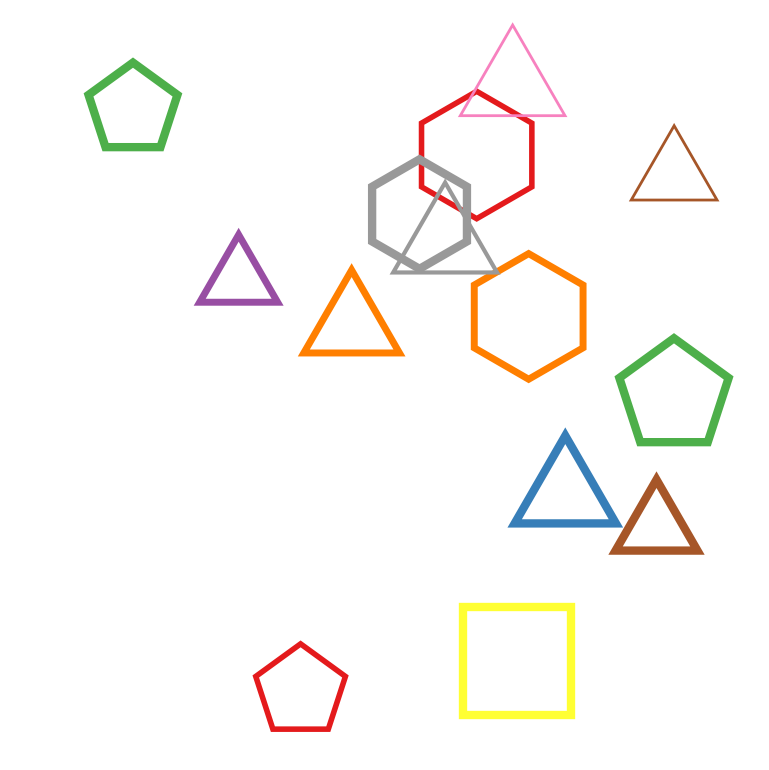[{"shape": "hexagon", "thickness": 2, "radius": 0.41, "center": [0.619, 0.799]}, {"shape": "pentagon", "thickness": 2, "radius": 0.31, "center": [0.39, 0.103]}, {"shape": "triangle", "thickness": 3, "radius": 0.38, "center": [0.734, 0.358]}, {"shape": "pentagon", "thickness": 3, "radius": 0.3, "center": [0.173, 0.858]}, {"shape": "pentagon", "thickness": 3, "radius": 0.37, "center": [0.875, 0.486]}, {"shape": "triangle", "thickness": 2.5, "radius": 0.29, "center": [0.31, 0.637]}, {"shape": "hexagon", "thickness": 2.5, "radius": 0.41, "center": [0.687, 0.589]}, {"shape": "triangle", "thickness": 2.5, "radius": 0.36, "center": [0.457, 0.577]}, {"shape": "square", "thickness": 3, "radius": 0.35, "center": [0.672, 0.141]}, {"shape": "triangle", "thickness": 1, "radius": 0.32, "center": [0.876, 0.772]}, {"shape": "triangle", "thickness": 3, "radius": 0.31, "center": [0.853, 0.316]}, {"shape": "triangle", "thickness": 1, "radius": 0.39, "center": [0.666, 0.889]}, {"shape": "triangle", "thickness": 1.5, "radius": 0.39, "center": [0.578, 0.685]}, {"shape": "hexagon", "thickness": 3, "radius": 0.36, "center": [0.545, 0.722]}]